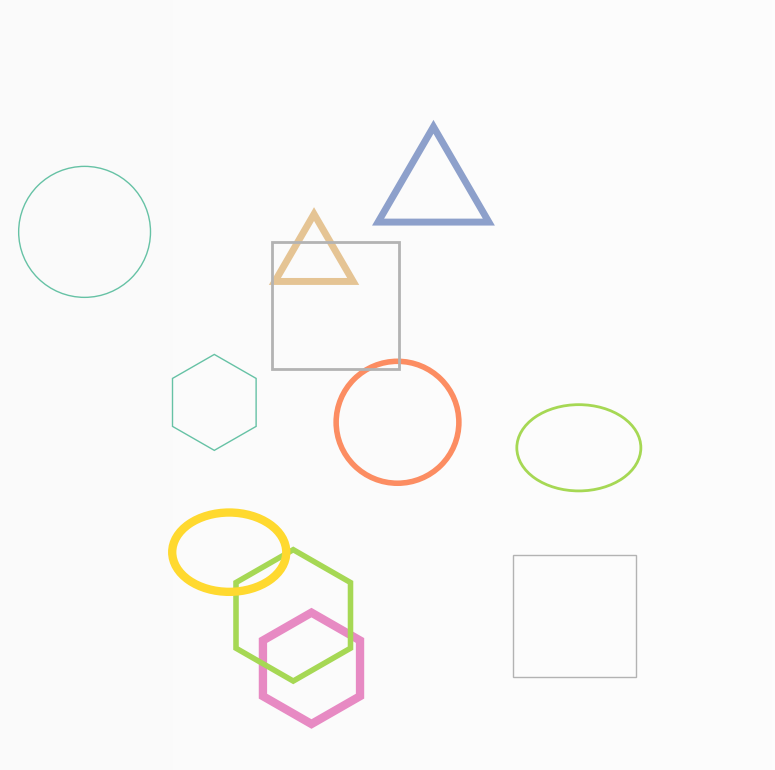[{"shape": "circle", "thickness": 0.5, "radius": 0.43, "center": [0.109, 0.699]}, {"shape": "hexagon", "thickness": 0.5, "radius": 0.31, "center": [0.277, 0.477]}, {"shape": "circle", "thickness": 2, "radius": 0.4, "center": [0.513, 0.452]}, {"shape": "triangle", "thickness": 2.5, "radius": 0.41, "center": [0.559, 0.753]}, {"shape": "hexagon", "thickness": 3, "radius": 0.36, "center": [0.402, 0.132]}, {"shape": "hexagon", "thickness": 2, "radius": 0.43, "center": [0.378, 0.201]}, {"shape": "oval", "thickness": 1, "radius": 0.4, "center": [0.747, 0.418]}, {"shape": "oval", "thickness": 3, "radius": 0.37, "center": [0.296, 0.283]}, {"shape": "triangle", "thickness": 2.5, "radius": 0.29, "center": [0.405, 0.664]}, {"shape": "square", "thickness": 0.5, "radius": 0.4, "center": [0.741, 0.2]}, {"shape": "square", "thickness": 1, "radius": 0.41, "center": [0.433, 0.603]}]